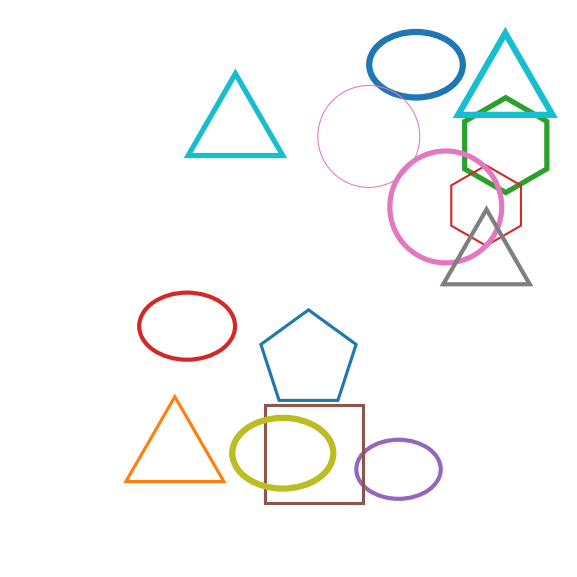[{"shape": "pentagon", "thickness": 1.5, "radius": 0.43, "center": [0.534, 0.376]}, {"shape": "oval", "thickness": 3, "radius": 0.41, "center": [0.72, 0.887]}, {"shape": "triangle", "thickness": 1.5, "radius": 0.49, "center": [0.303, 0.214]}, {"shape": "hexagon", "thickness": 2.5, "radius": 0.41, "center": [0.876, 0.748]}, {"shape": "hexagon", "thickness": 1, "radius": 0.35, "center": [0.842, 0.643]}, {"shape": "oval", "thickness": 2, "radius": 0.41, "center": [0.324, 0.434]}, {"shape": "oval", "thickness": 2, "radius": 0.37, "center": [0.69, 0.187]}, {"shape": "square", "thickness": 1.5, "radius": 0.42, "center": [0.543, 0.212]}, {"shape": "circle", "thickness": 2.5, "radius": 0.48, "center": [0.772, 0.641]}, {"shape": "circle", "thickness": 0.5, "radius": 0.44, "center": [0.639, 0.763]}, {"shape": "triangle", "thickness": 2, "radius": 0.43, "center": [0.842, 0.55]}, {"shape": "oval", "thickness": 3, "radius": 0.44, "center": [0.49, 0.214]}, {"shape": "triangle", "thickness": 3, "radius": 0.47, "center": [0.875, 0.847]}, {"shape": "triangle", "thickness": 2.5, "radius": 0.47, "center": [0.408, 0.777]}]